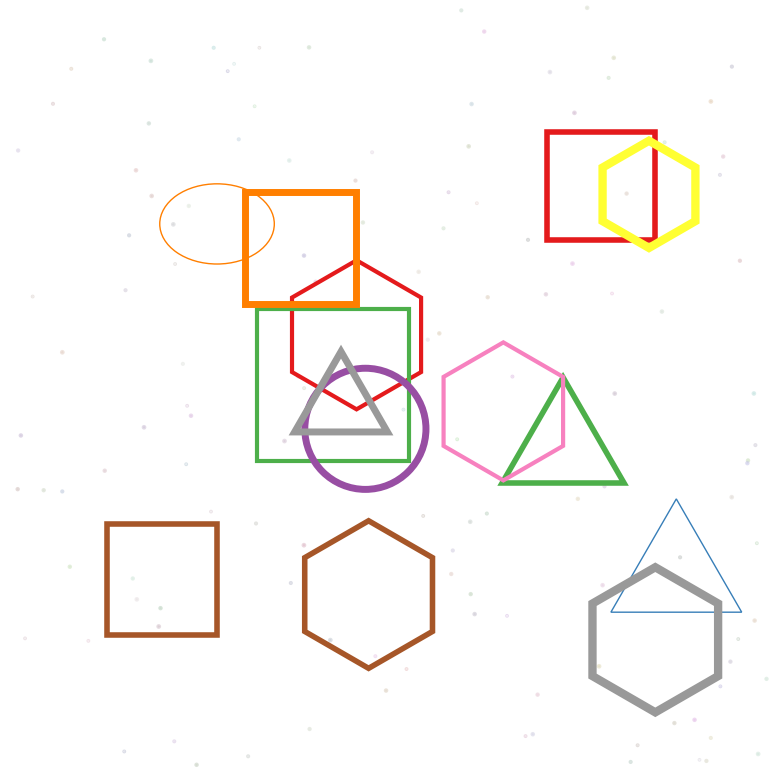[{"shape": "square", "thickness": 2, "radius": 0.35, "center": [0.781, 0.758]}, {"shape": "hexagon", "thickness": 1.5, "radius": 0.48, "center": [0.463, 0.565]}, {"shape": "triangle", "thickness": 0.5, "radius": 0.49, "center": [0.878, 0.254]}, {"shape": "square", "thickness": 1.5, "radius": 0.49, "center": [0.432, 0.5]}, {"shape": "triangle", "thickness": 2, "radius": 0.46, "center": [0.731, 0.418]}, {"shape": "circle", "thickness": 2.5, "radius": 0.39, "center": [0.475, 0.443]}, {"shape": "square", "thickness": 2.5, "radius": 0.36, "center": [0.39, 0.678]}, {"shape": "oval", "thickness": 0.5, "radius": 0.37, "center": [0.282, 0.709]}, {"shape": "hexagon", "thickness": 3, "radius": 0.35, "center": [0.843, 0.748]}, {"shape": "hexagon", "thickness": 2, "radius": 0.48, "center": [0.479, 0.228]}, {"shape": "square", "thickness": 2, "radius": 0.36, "center": [0.21, 0.247]}, {"shape": "hexagon", "thickness": 1.5, "radius": 0.45, "center": [0.654, 0.466]}, {"shape": "triangle", "thickness": 2.5, "radius": 0.35, "center": [0.443, 0.474]}, {"shape": "hexagon", "thickness": 3, "radius": 0.47, "center": [0.851, 0.169]}]